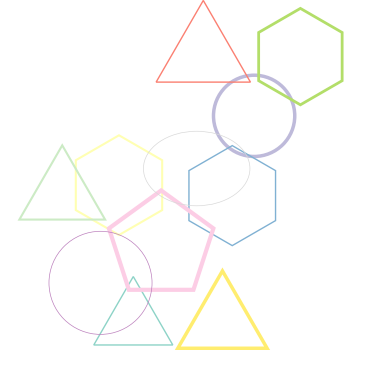[{"shape": "triangle", "thickness": 1, "radius": 0.59, "center": [0.346, 0.163]}, {"shape": "hexagon", "thickness": 1.5, "radius": 0.65, "center": [0.309, 0.519]}, {"shape": "circle", "thickness": 2.5, "radius": 0.53, "center": [0.66, 0.699]}, {"shape": "triangle", "thickness": 1, "radius": 0.71, "center": [0.528, 0.857]}, {"shape": "hexagon", "thickness": 1, "radius": 0.65, "center": [0.603, 0.492]}, {"shape": "hexagon", "thickness": 2, "radius": 0.63, "center": [0.78, 0.853]}, {"shape": "pentagon", "thickness": 3, "radius": 0.71, "center": [0.419, 0.363]}, {"shape": "oval", "thickness": 0.5, "radius": 0.69, "center": [0.511, 0.562]}, {"shape": "circle", "thickness": 0.5, "radius": 0.67, "center": [0.261, 0.265]}, {"shape": "triangle", "thickness": 1.5, "radius": 0.64, "center": [0.162, 0.494]}, {"shape": "triangle", "thickness": 2.5, "radius": 0.67, "center": [0.578, 0.162]}]